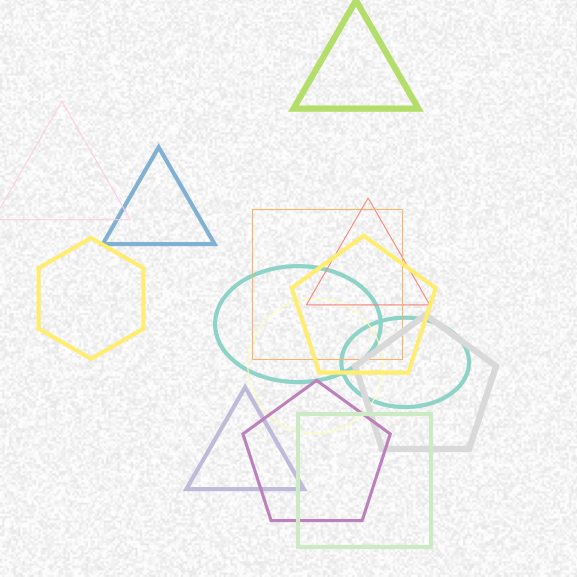[{"shape": "oval", "thickness": 2, "radius": 0.55, "center": [0.702, 0.372]}, {"shape": "oval", "thickness": 2, "radius": 0.72, "center": [0.516, 0.438]}, {"shape": "circle", "thickness": 0.5, "radius": 0.58, "center": [0.546, 0.365]}, {"shape": "triangle", "thickness": 2, "radius": 0.59, "center": [0.424, 0.211]}, {"shape": "triangle", "thickness": 0.5, "radius": 0.62, "center": [0.637, 0.533]}, {"shape": "triangle", "thickness": 2, "radius": 0.56, "center": [0.275, 0.632]}, {"shape": "square", "thickness": 0.5, "radius": 0.65, "center": [0.566, 0.507]}, {"shape": "triangle", "thickness": 3, "radius": 0.62, "center": [0.616, 0.873]}, {"shape": "triangle", "thickness": 0.5, "radius": 0.68, "center": [0.107, 0.687]}, {"shape": "pentagon", "thickness": 3, "radius": 0.64, "center": [0.737, 0.326]}, {"shape": "pentagon", "thickness": 1.5, "radius": 0.67, "center": [0.548, 0.206]}, {"shape": "square", "thickness": 2, "radius": 0.57, "center": [0.631, 0.167]}, {"shape": "hexagon", "thickness": 2, "radius": 0.52, "center": [0.158, 0.482]}, {"shape": "pentagon", "thickness": 2, "radius": 0.66, "center": [0.63, 0.46]}]